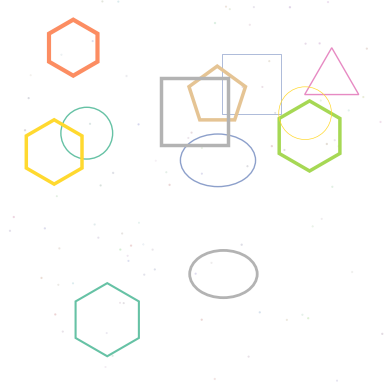[{"shape": "circle", "thickness": 1, "radius": 0.34, "center": [0.225, 0.654]}, {"shape": "hexagon", "thickness": 1.5, "radius": 0.47, "center": [0.279, 0.17]}, {"shape": "hexagon", "thickness": 3, "radius": 0.36, "center": [0.19, 0.876]}, {"shape": "oval", "thickness": 1, "radius": 0.49, "center": [0.566, 0.584]}, {"shape": "square", "thickness": 0.5, "radius": 0.39, "center": [0.653, 0.783]}, {"shape": "triangle", "thickness": 1, "radius": 0.41, "center": [0.862, 0.795]}, {"shape": "hexagon", "thickness": 2.5, "radius": 0.46, "center": [0.804, 0.647]}, {"shape": "hexagon", "thickness": 2.5, "radius": 0.42, "center": [0.141, 0.605]}, {"shape": "circle", "thickness": 0.5, "radius": 0.34, "center": [0.793, 0.706]}, {"shape": "pentagon", "thickness": 2.5, "radius": 0.39, "center": [0.564, 0.751]}, {"shape": "oval", "thickness": 2, "radius": 0.44, "center": [0.58, 0.288]}, {"shape": "square", "thickness": 2.5, "radius": 0.44, "center": [0.506, 0.711]}]